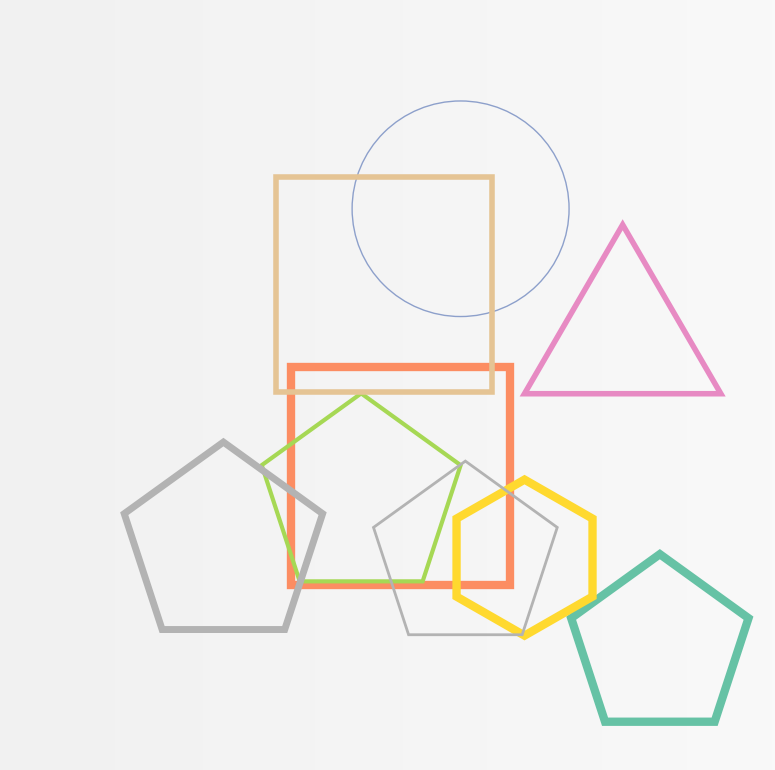[{"shape": "pentagon", "thickness": 3, "radius": 0.6, "center": [0.851, 0.16]}, {"shape": "square", "thickness": 3, "radius": 0.71, "center": [0.516, 0.382]}, {"shape": "circle", "thickness": 0.5, "radius": 0.7, "center": [0.594, 0.729]}, {"shape": "triangle", "thickness": 2, "radius": 0.73, "center": [0.803, 0.562]}, {"shape": "pentagon", "thickness": 1.5, "radius": 0.67, "center": [0.466, 0.354]}, {"shape": "hexagon", "thickness": 3, "radius": 0.51, "center": [0.677, 0.276]}, {"shape": "square", "thickness": 2, "radius": 0.7, "center": [0.495, 0.631]}, {"shape": "pentagon", "thickness": 2.5, "radius": 0.67, "center": [0.288, 0.291]}, {"shape": "pentagon", "thickness": 1, "radius": 0.62, "center": [0.6, 0.277]}]